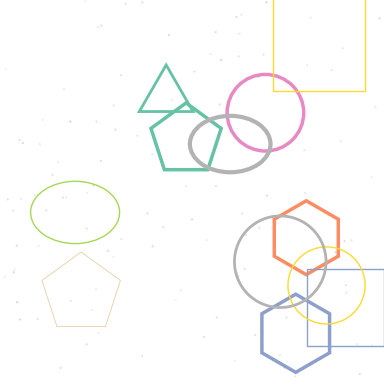[{"shape": "pentagon", "thickness": 2.5, "radius": 0.48, "center": [0.483, 0.637]}, {"shape": "triangle", "thickness": 2, "radius": 0.4, "center": [0.432, 0.751]}, {"shape": "hexagon", "thickness": 2.5, "radius": 0.48, "center": [0.796, 0.383]}, {"shape": "square", "thickness": 1, "radius": 0.5, "center": [0.897, 0.201]}, {"shape": "hexagon", "thickness": 2.5, "radius": 0.51, "center": [0.768, 0.134]}, {"shape": "circle", "thickness": 2.5, "radius": 0.5, "center": [0.689, 0.707]}, {"shape": "oval", "thickness": 1, "radius": 0.58, "center": [0.195, 0.448]}, {"shape": "circle", "thickness": 1, "radius": 0.5, "center": [0.848, 0.259]}, {"shape": "square", "thickness": 1, "radius": 0.6, "center": [0.829, 0.884]}, {"shape": "pentagon", "thickness": 0.5, "radius": 0.54, "center": [0.211, 0.238]}, {"shape": "oval", "thickness": 3, "radius": 0.52, "center": [0.598, 0.626]}, {"shape": "circle", "thickness": 2, "radius": 0.59, "center": [0.728, 0.32]}]